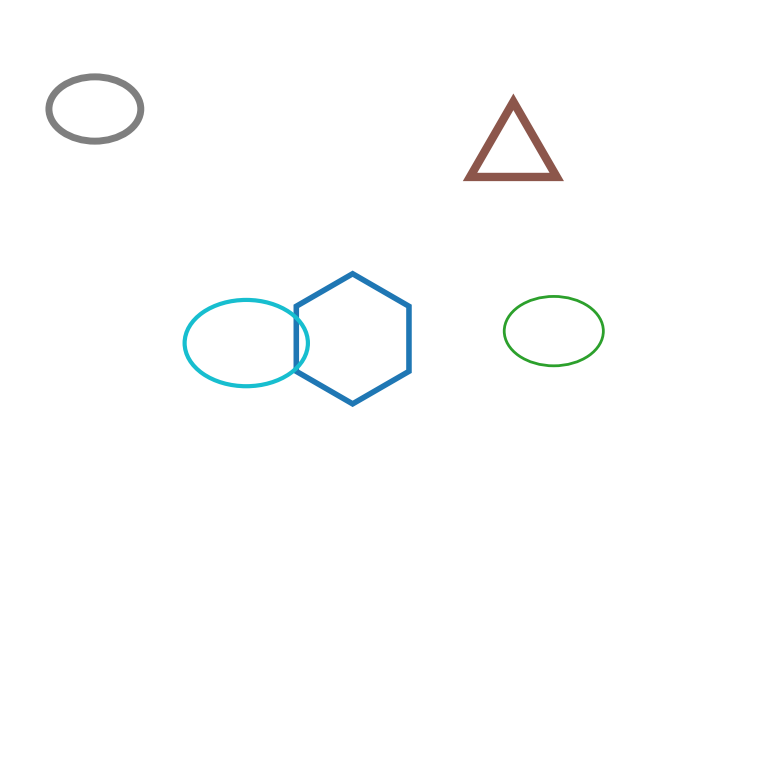[{"shape": "hexagon", "thickness": 2, "radius": 0.42, "center": [0.458, 0.56]}, {"shape": "oval", "thickness": 1, "radius": 0.32, "center": [0.719, 0.57]}, {"shape": "triangle", "thickness": 3, "radius": 0.33, "center": [0.667, 0.803]}, {"shape": "oval", "thickness": 2.5, "radius": 0.3, "center": [0.123, 0.858]}, {"shape": "oval", "thickness": 1.5, "radius": 0.4, "center": [0.32, 0.554]}]